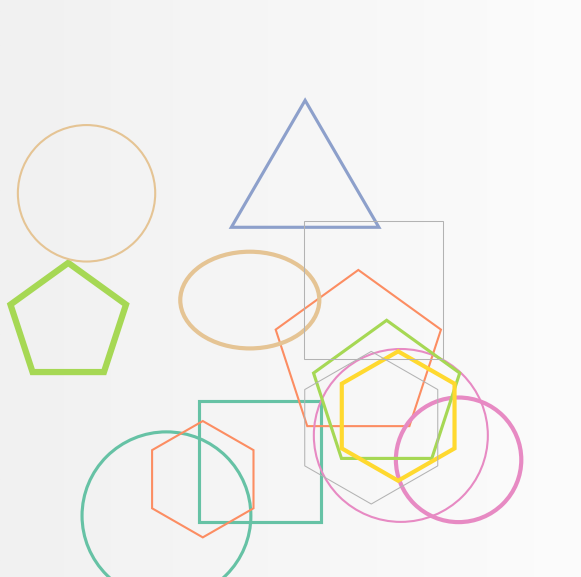[{"shape": "circle", "thickness": 1.5, "radius": 0.73, "center": [0.286, 0.106]}, {"shape": "square", "thickness": 1.5, "radius": 0.52, "center": [0.447, 0.2]}, {"shape": "pentagon", "thickness": 1, "radius": 0.75, "center": [0.616, 0.382]}, {"shape": "hexagon", "thickness": 1, "radius": 0.5, "center": [0.349, 0.169]}, {"shape": "triangle", "thickness": 1.5, "radius": 0.73, "center": [0.525, 0.679]}, {"shape": "circle", "thickness": 2, "radius": 0.54, "center": [0.789, 0.203]}, {"shape": "circle", "thickness": 1, "radius": 0.75, "center": [0.69, 0.245]}, {"shape": "pentagon", "thickness": 3, "radius": 0.52, "center": [0.117, 0.439]}, {"shape": "pentagon", "thickness": 1.5, "radius": 0.66, "center": [0.665, 0.312]}, {"shape": "hexagon", "thickness": 2, "radius": 0.56, "center": [0.685, 0.279]}, {"shape": "circle", "thickness": 1, "radius": 0.59, "center": [0.149, 0.664]}, {"shape": "oval", "thickness": 2, "radius": 0.6, "center": [0.43, 0.48]}, {"shape": "square", "thickness": 0.5, "radius": 0.6, "center": [0.642, 0.496]}, {"shape": "hexagon", "thickness": 0.5, "radius": 0.66, "center": [0.639, 0.259]}]